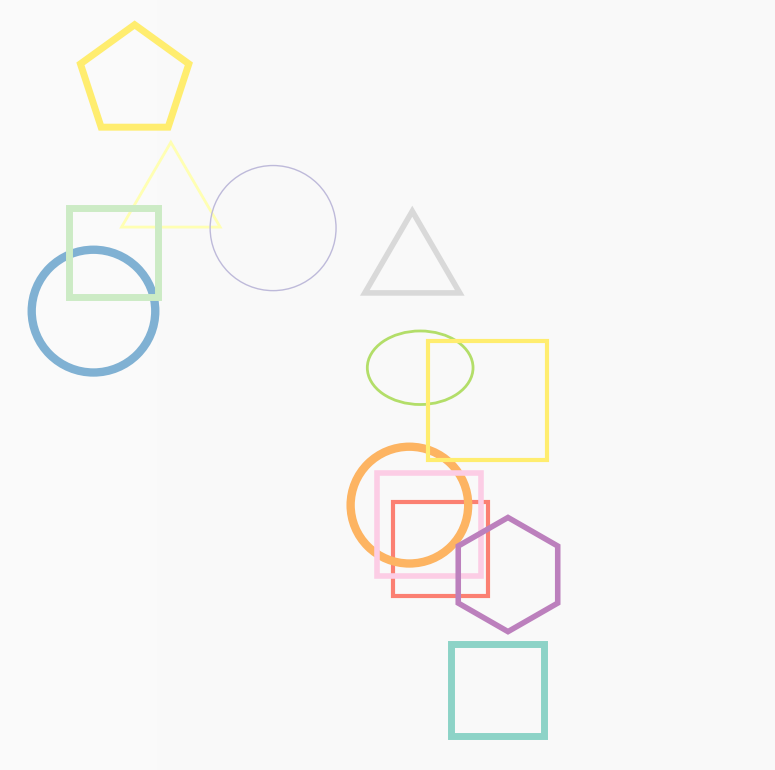[{"shape": "square", "thickness": 2.5, "radius": 0.3, "center": [0.642, 0.104]}, {"shape": "triangle", "thickness": 1, "radius": 0.37, "center": [0.22, 0.742]}, {"shape": "circle", "thickness": 0.5, "radius": 0.41, "center": [0.352, 0.704]}, {"shape": "square", "thickness": 1.5, "radius": 0.31, "center": [0.568, 0.287]}, {"shape": "circle", "thickness": 3, "radius": 0.4, "center": [0.121, 0.596]}, {"shape": "circle", "thickness": 3, "radius": 0.38, "center": [0.528, 0.344]}, {"shape": "oval", "thickness": 1, "radius": 0.34, "center": [0.542, 0.522]}, {"shape": "square", "thickness": 2, "radius": 0.34, "center": [0.554, 0.319]}, {"shape": "triangle", "thickness": 2, "radius": 0.35, "center": [0.532, 0.655]}, {"shape": "hexagon", "thickness": 2, "radius": 0.37, "center": [0.655, 0.254]}, {"shape": "square", "thickness": 2.5, "radius": 0.29, "center": [0.147, 0.672]}, {"shape": "pentagon", "thickness": 2.5, "radius": 0.37, "center": [0.174, 0.894]}, {"shape": "square", "thickness": 1.5, "radius": 0.39, "center": [0.629, 0.479]}]